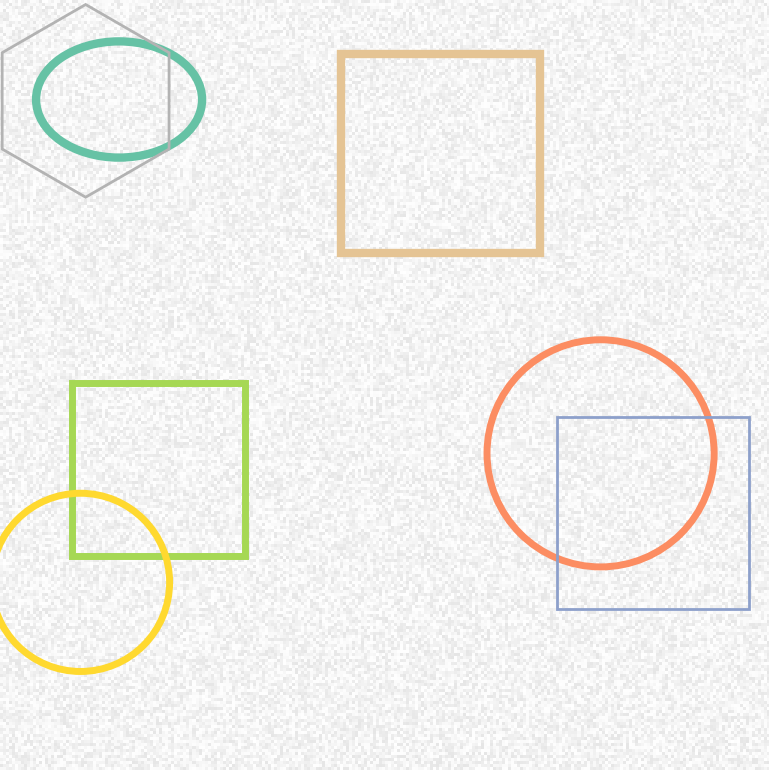[{"shape": "oval", "thickness": 3, "radius": 0.54, "center": [0.155, 0.871]}, {"shape": "circle", "thickness": 2.5, "radius": 0.74, "center": [0.78, 0.411]}, {"shape": "square", "thickness": 1, "radius": 0.62, "center": [0.848, 0.333]}, {"shape": "square", "thickness": 2.5, "radius": 0.56, "center": [0.205, 0.391]}, {"shape": "circle", "thickness": 2.5, "radius": 0.58, "center": [0.105, 0.244]}, {"shape": "square", "thickness": 3, "radius": 0.65, "center": [0.572, 0.801]}, {"shape": "hexagon", "thickness": 1, "radius": 0.63, "center": [0.111, 0.869]}]